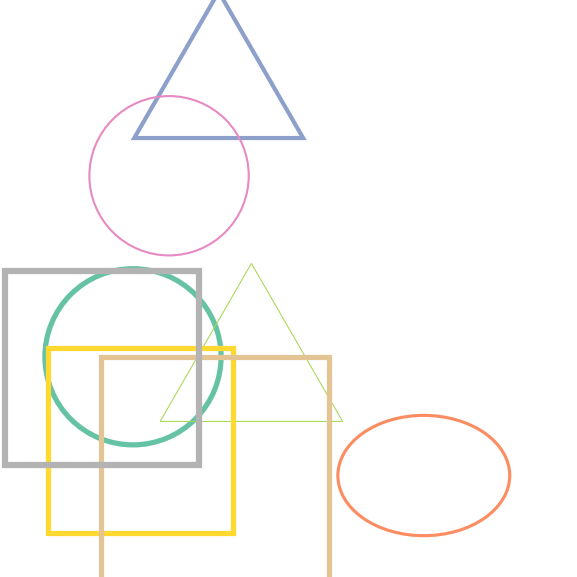[{"shape": "circle", "thickness": 2.5, "radius": 0.76, "center": [0.23, 0.381]}, {"shape": "oval", "thickness": 1.5, "radius": 0.74, "center": [0.734, 0.176]}, {"shape": "triangle", "thickness": 2, "radius": 0.84, "center": [0.379, 0.845]}, {"shape": "circle", "thickness": 1, "radius": 0.69, "center": [0.293, 0.695]}, {"shape": "triangle", "thickness": 0.5, "radius": 0.91, "center": [0.435, 0.361]}, {"shape": "square", "thickness": 2.5, "radius": 0.8, "center": [0.243, 0.236]}, {"shape": "square", "thickness": 2.5, "radius": 0.99, "center": [0.373, 0.183]}, {"shape": "square", "thickness": 3, "radius": 0.84, "center": [0.177, 0.363]}]